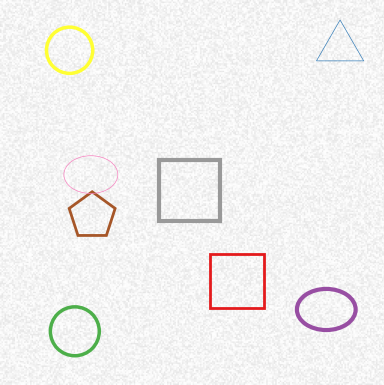[{"shape": "square", "thickness": 2, "radius": 0.35, "center": [0.616, 0.27]}, {"shape": "triangle", "thickness": 0.5, "radius": 0.35, "center": [0.883, 0.877]}, {"shape": "circle", "thickness": 2.5, "radius": 0.32, "center": [0.194, 0.139]}, {"shape": "oval", "thickness": 3, "radius": 0.38, "center": [0.847, 0.196]}, {"shape": "circle", "thickness": 2.5, "radius": 0.3, "center": [0.181, 0.869]}, {"shape": "pentagon", "thickness": 2, "radius": 0.31, "center": [0.239, 0.439]}, {"shape": "oval", "thickness": 0.5, "radius": 0.35, "center": [0.236, 0.547]}, {"shape": "square", "thickness": 3, "radius": 0.4, "center": [0.492, 0.506]}]